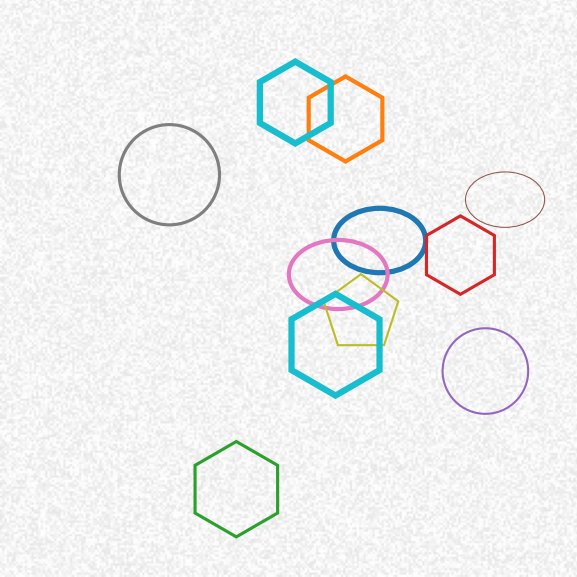[{"shape": "oval", "thickness": 2.5, "radius": 0.4, "center": [0.657, 0.583]}, {"shape": "hexagon", "thickness": 2, "radius": 0.37, "center": [0.598, 0.793]}, {"shape": "hexagon", "thickness": 1.5, "radius": 0.41, "center": [0.409, 0.152]}, {"shape": "hexagon", "thickness": 1.5, "radius": 0.34, "center": [0.797, 0.557]}, {"shape": "circle", "thickness": 1, "radius": 0.37, "center": [0.841, 0.357]}, {"shape": "oval", "thickness": 0.5, "radius": 0.34, "center": [0.875, 0.653]}, {"shape": "oval", "thickness": 2, "radius": 0.43, "center": [0.586, 0.524]}, {"shape": "circle", "thickness": 1.5, "radius": 0.43, "center": [0.293, 0.697]}, {"shape": "pentagon", "thickness": 1, "radius": 0.34, "center": [0.625, 0.456]}, {"shape": "hexagon", "thickness": 3, "radius": 0.44, "center": [0.581, 0.402]}, {"shape": "hexagon", "thickness": 3, "radius": 0.35, "center": [0.511, 0.822]}]